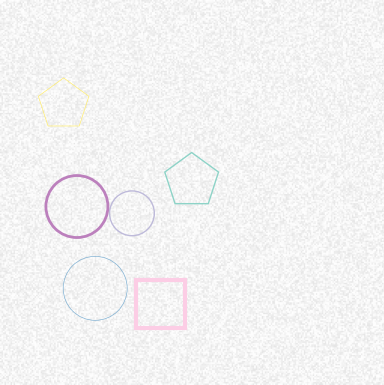[{"shape": "pentagon", "thickness": 1, "radius": 0.37, "center": [0.498, 0.53]}, {"shape": "circle", "thickness": 1, "radius": 0.29, "center": [0.343, 0.446]}, {"shape": "circle", "thickness": 0.5, "radius": 0.42, "center": [0.247, 0.251]}, {"shape": "square", "thickness": 3, "radius": 0.31, "center": [0.417, 0.21]}, {"shape": "circle", "thickness": 2, "radius": 0.4, "center": [0.2, 0.464]}, {"shape": "pentagon", "thickness": 0.5, "radius": 0.35, "center": [0.165, 0.729]}]